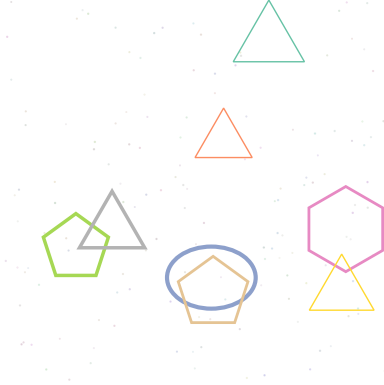[{"shape": "triangle", "thickness": 1, "radius": 0.53, "center": [0.698, 0.893]}, {"shape": "triangle", "thickness": 1, "radius": 0.43, "center": [0.581, 0.634]}, {"shape": "oval", "thickness": 3, "radius": 0.58, "center": [0.549, 0.279]}, {"shape": "hexagon", "thickness": 2, "radius": 0.55, "center": [0.898, 0.405]}, {"shape": "pentagon", "thickness": 2.5, "radius": 0.44, "center": [0.197, 0.356]}, {"shape": "triangle", "thickness": 1, "radius": 0.49, "center": [0.888, 0.243]}, {"shape": "pentagon", "thickness": 2, "radius": 0.48, "center": [0.554, 0.239]}, {"shape": "triangle", "thickness": 2.5, "radius": 0.49, "center": [0.291, 0.405]}]